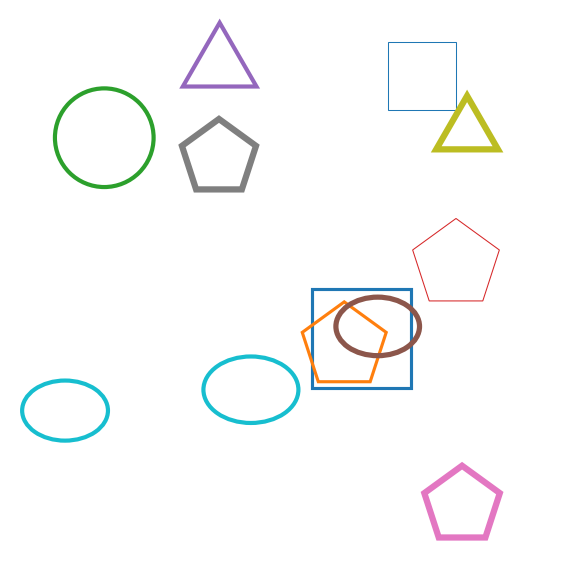[{"shape": "square", "thickness": 1.5, "radius": 0.43, "center": [0.626, 0.413]}, {"shape": "square", "thickness": 0.5, "radius": 0.29, "center": [0.731, 0.868]}, {"shape": "pentagon", "thickness": 1.5, "radius": 0.38, "center": [0.596, 0.4]}, {"shape": "circle", "thickness": 2, "radius": 0.43, "center": [0.181, 0.761]}, {"shape": "pentagon", "thickness": 0.5, "radius": 0.39, "center": [0.79, 0.542]}, {"shape": "triangle", "thickness": 2, "radius": 0.37, "center": [0.38, 0.886]}, {"shape": "oval", "thickness": 2.5, "radius": 0.36, "center": [0.654, 0.434]}, {"shape": "pentagon", "thickness": 3, "radius": 0.34, "center": [0.8, 0.124]}, {"shape": "pentagon", "thickness": 3, "radius": 0.34, "center": [0.379, 0.726]}, {"shape": "triangle", "thickness": 3, "radius": 0.31, "center": [0.809, 0.771]}, {"shape": "oval", "thickness": 2, "radius": 0.41, "center": [0.434, 0.324]}, {"shape": "oval", "thickness": 2, "radius": 0.37, "center": [0.113, 0.288]}]